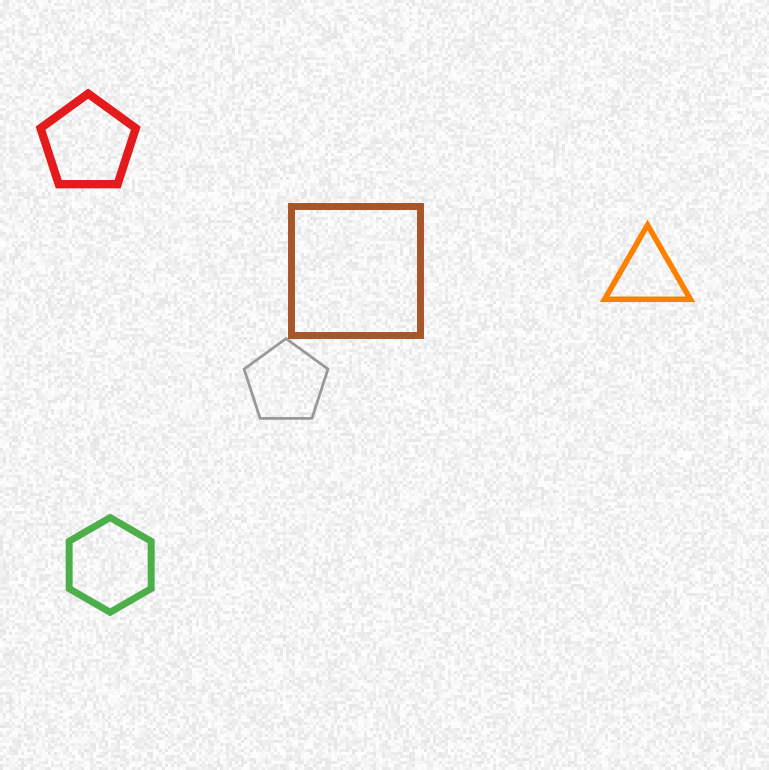[{"shape": "pentagon", "thickness": 3, "radius": 0.33, "center": [0.115, 0.813]}, {"shape": "hexagon", "thickness": 2.5, "radius": 0.31, "center": [0.143, 0.266]}, {"shape": "triangle", "thickness": 2, "radius": 0.32, "center": [0.841, 0.643]}, {"shape": "square", "thickness": 2.5, "radius": 0.42, "center": [0.461, 0.648]}, {"shape": "pentagon", "thickness": 1, "radius": 0.29, "center": [0.371, 0.503]}]